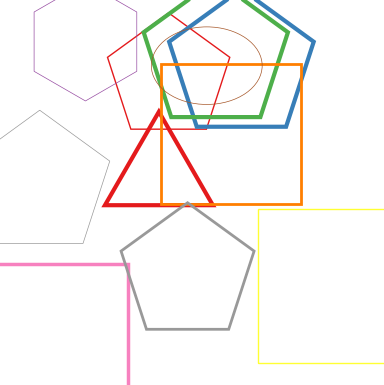[{"shape": "pentagon", "thickness": 1, "radius": 0.83, "center": [0.438, 0.8]}, {"shape": "triangle", "thickness": 3, "radius": 0.81, "center": [0.413, 0.548]}, {"shape": "pentagon", "thickness": 3, "radius": 0.99, "center": [0.627, 0.831]}, {"shape": "pentagon", "thickness": 3, "radius": 0.98, "center": [0.561, 0.855]}, {"shape": "hexagon", "thickness": 0.5, "radius": 0.77, "center": [0.222, 0.892]}, {"shape": "square", "thickness": 2, "radius": 0.91, "center": [0.6, 0.653]}, {"shape": "square", "thickness": 1, "radius": 1.0, "center": [0.869, 0.258]}, {"shape": "oval", "thickness": 0.5, "radius": 0.72, "center": [0.537, 0.829]}, {"shape": "square", "thickness": 2.5, "radius": 0.91, "center": [0.151, 0.132]}, {"shape": "pentagon", "thickness": 2, "radius": 0.91, "center": [0.487, 0.292]}, {"shape": "pentagon", "thickness": 0.5, "radius": 0.96, "center": [0.103, 0.522]}]